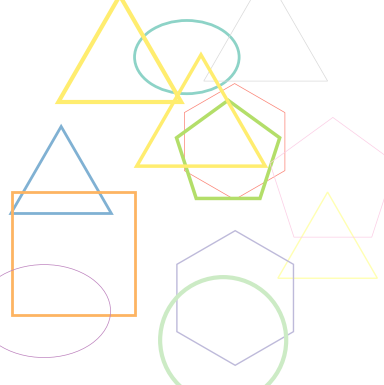[{"shape": "oval", "thickness": 2, "radius": 0.68, "center": [0.485, 0.852]}, {"shape": "triangle", "thickness": 1, "radius": 0.75, "center": [0.851, 0.352]}, {"shape": "hexagon", "thickness": 1, "radius": 0.87, "center": [0.611, 0.226]}, {"shape": "hexagon", "thickness": 0.5, "radius": 0.75, "center": [0.609, 0.632]}, {"shape": "triangle", "thickness": 2, "radius": 0.75, "center": [0.159, 0.521]}, {"shape": "square", "thickness": 2, "radius": 0.8, "center": [0.192, 0.34]}, {"shape": "pentagon", "thickness": 2.5, "radius": 0.7, "center": [0.592, 0.599]}, {"shape": "pentagon", "thickness": 0.5, "radius": 0.86, "center": [0.865, 0.523]}, {"shape": "triangle", "thickness": 0.5, "radius": 0.93, "center": [0.69, 0.882]}, {"shape": "oval", "thickness": 0.5, "radius": 0.86, "center": [0.115, 0.192]}, {"shape": "circle", "thickness": 3, "radius": 0.82, "center": [0.58, 0.116]}, {"shape": "triangle", "thickness": 2.5, "radius": 0.96, "center": [0.522, 0.665]}, {"shape": "triangle", "thickness": 3, "radius": 0.92, "center": [0.311, 0.827]}]